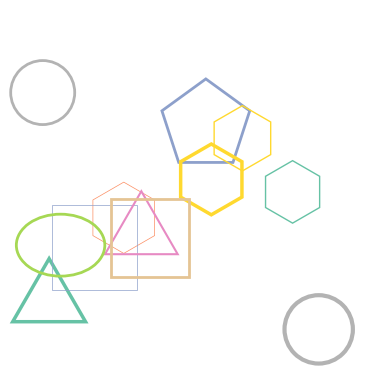[{"shape": "triangle", "thickness": 2.5, "radius": 0.55, "center": [0.128, 0.219]}, {"shape": "hexagon", "thickness": 1, "radius": 0.41, "center": [0.76, 0.502]}, {"shape": "hexagon", "thickness": 0.5, "radius": 0.46, "center": [0.321, 0.434]}, {"shape": "square", "thickness": 0.5, "radius": 0.56, "center": [0.246, 0.357]}, {"shape": "pentagon", "thickness": 2, "radius": 0.6, "center": [0.535, 0.675]}, {"shape": "triangle", "thickness": 1.5, "radius": 0.55, "center": [0.367, 0.394]}, {"shape": "oval", "thickness": 2, "radius": 0.57, "center": [0.157, 0.363]}, {"shape": "hexagon", "thickness": 2.5, "radius": 0.46, "center": [0.549, 0.534]}, {"shape": "hexagon", "thickness": 1, "radius": 0.42, "center": [0.63, 0.641]}, {"shape": "square", "thickness": 2, "radius": 0.51, "center": [0.389, 0.381]}, {"shape": "circle", "thickness": 3, "radius": 0.44, "center": [0.828, 0.144]}, {"shape": "circle", "thickness": 2, "radius": 0.42, "center": [0.111, 0.76]}]